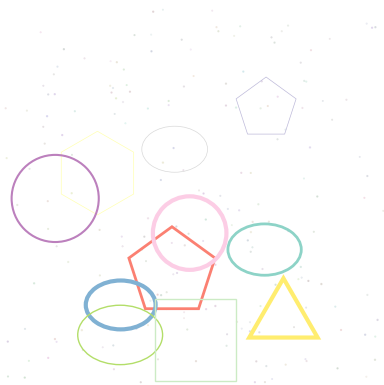[{"shape": "oval", "thickness": 2, "radius": 0.48, "center": [0.687, 0.352]}, {"shape": "hexagon", "thickness": 0.5, "radius": 0.54, "center": [0.253, 0.55]}, {"shape": "pentagon", "thickness": 0.5, "radius": 0.41, "center": [0.691, 0.718]}, {"shape": "pentagon", "thickness": 2, "radius": 0.59, "center": [0.447, 0.293]}, {"shape": "oval", "thickness": 3, "radius": 0.45, "center": [0.313, 0.208]}, {"shape": "oval", "thickness": 1, "radius": 0.55, "center": [0.312, 0.13]}, {"shape": "circle", "thickness": 3, "radius": 0.48, "center": [0.493, 0.395]}, {"shape": "oval", "thickness": 0.5, "radius": 0.43, "center": [0.454, 0.612]}, {"shape": "circle", "thickness": 1.5, "radius": 0.57, "center": [0.143, 0.485]}, {"shape": "square", "thickness": 1, "radius": 0.53, "center": [0.508, 0.118]}, {"shape": "triangle", "thickness": 3, "radius": 0.51, "center": [0.736, 0.175]}]